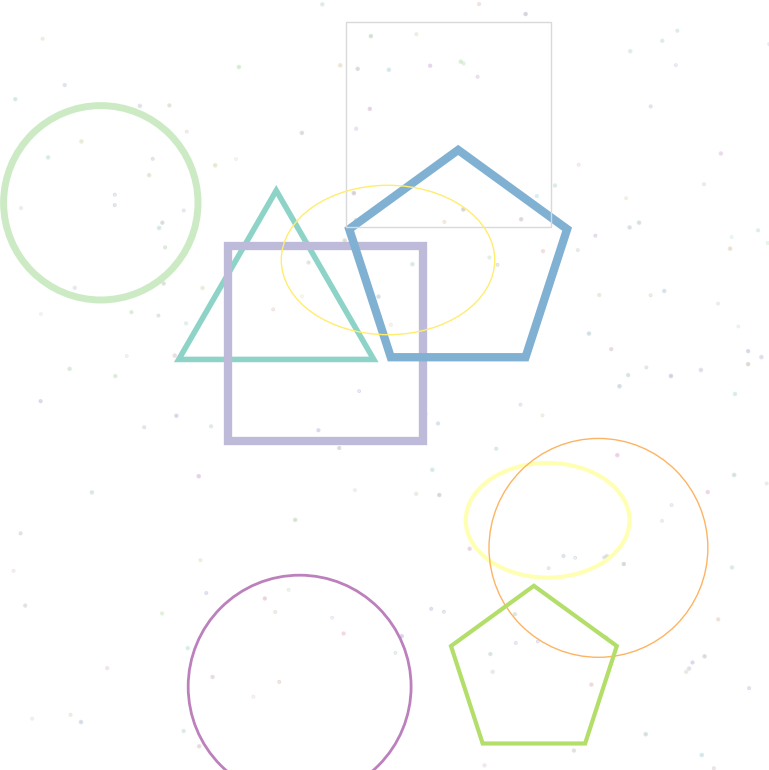[{"shape": "triangle", "thickness": 2, "radius": 0.73, "center": [0.359, 0.606]}, {"shape": "oval", "thickness": 1.5, "radius": 0.53, "center": [0.711, 0.324]}, {"shape": "square", "thickness": 3, "radius": 0.63, "center": [0.423, 0.554]}, {"shape": "pentagon", "thickness": 3, "radius": 0.74, "center": [0.595, 0.656]}, {"shape": "circle", "thickness": 0.5, "radius": 0.71, "center": [0.777, 0.288]}, {"shape": "pentagon", "thickness": 1.5, "radius": 0.57, "center": [0.693, 0.126]}, {"shape": "square", "thickness": 0.5, "radius": 0.67, "center": [0.582, 0.839]}, {"shape": "circle", "thickness": 1, "radius": 0.72, "center": [0.389, 0.108]}, {"shape": "circle", "thickness": 2.5, "radius": 0.63, "center": [0.131, 0.737]}, {"shape": "oval", "thickness": 0.5, "radius": 0.69, "center": [0.504, 0.662]}]